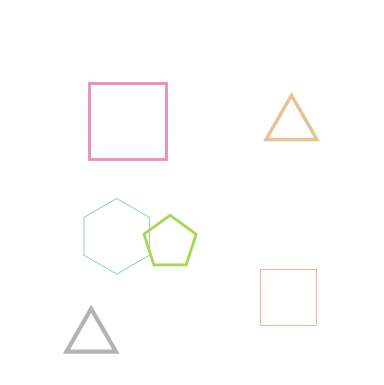[{"shape": "hexagon", "thickness": 0.5, "radius": 0.49, "center": [0.303, 0.386]}, {"shape": "square", "thickness": 0.5, "radius": 0.37, "center": [0.748, 0.228]}, {"shape": "square", "thickness": 2, "radius": 0.5, "center": [0.33, 0.686]}, {"shape": "pentagon", "thickness": 2, "radius": 0.36, "center": [0.442, 0.37]}, {"shape": "triangle", "thickness": 2.5, "radius": 0.38, "center": [0.757, 0.676]}, {"shape": "triangle", "thickness": 3, "radius": 0.37, "center": [0.237, 0.124]}]